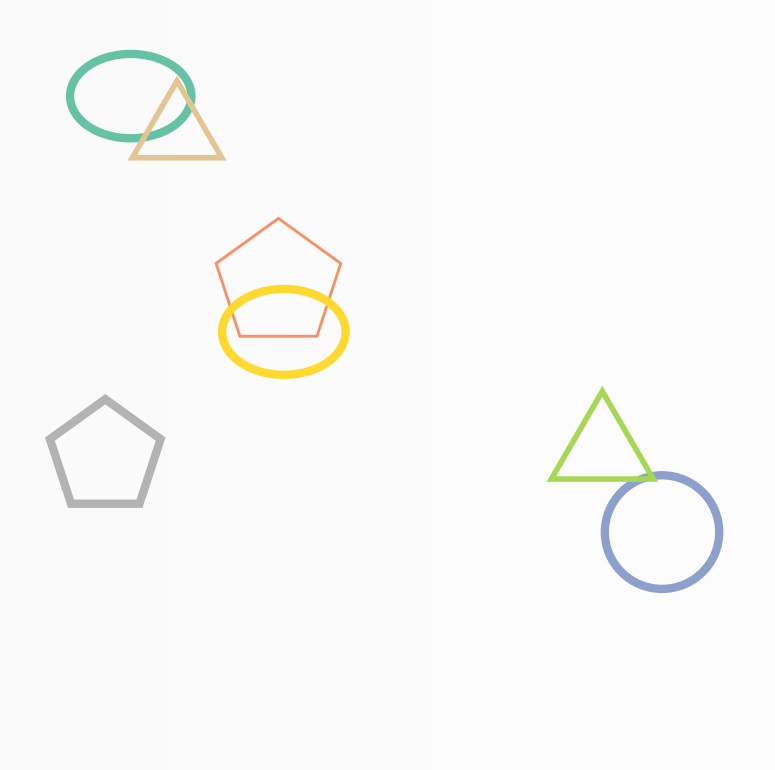[{"shape": "oval", "thickness": 3, "radius": 0.39, "center": [0.169, 0.875]}, {"shape": "pentagon", "thickness": 1, "radius": 0.42, "center": [0.359, 0.632]}, {"shape": "circle", "thickness": 3, "radius": 0.37, "center": [0.854, 0.309]}, {"shape": "triangle", "thickness": 2, "radius": 0.38, "center": [0.777, 0.416]}, {"shape": "oval", "thickness": 3, "radius": 0.4, "center": [0.366, 0.569]}, {"shape": "triangle", "thickness": 2, "radius": 0.33, "center": [0.228, 0.828]}, {"shape": "pentagon", "thickness": 3, "radius": 0.38, "center": [0.136, 0.406]}]